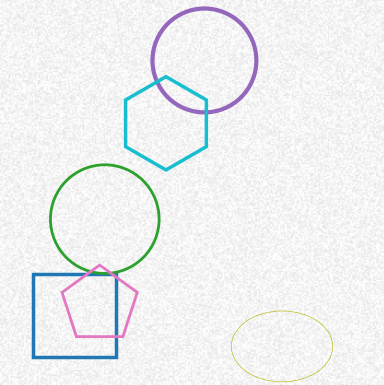[{"shape": "square", "thickness": 2.5, "radius": 0.54, "center": [0.193, 0.18]}, {"shape": "circle", "thickness": 2, "radius": 0.71, "center": [0.272, 0.431]}, {"shape": "circle", "thickness": 3, "radius": 0.67, "center": [0.531, 0.843]}, {"shape": "pentagon", "thickness": 2, "radius": 0.51, "center": [0.259, 0.209]}, {"shape": "oval", "thickness": 0.5, "radius": 0.66, "center": [0.733, 0.1]}, {"shape": "hexagon", "thickness": 2.5, "radius": 0.61, "center": [0.431, 0.68]}]